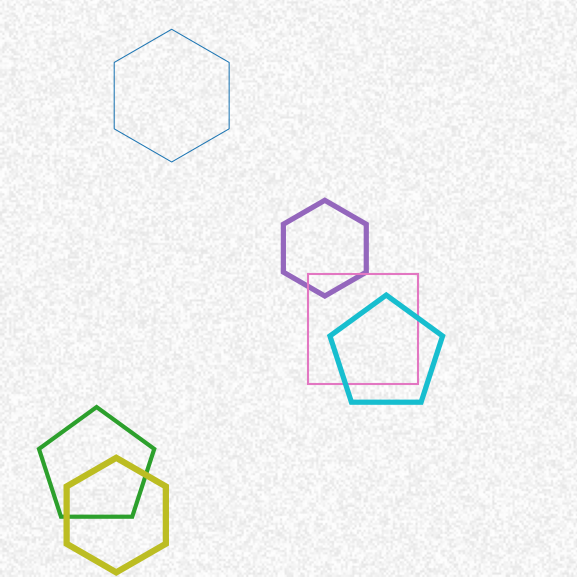[{"shape": "hexagon", "thickness": 0.5, "radius": 0.57, "center": [0.297, 0.834]}, {"shape": "pentagon", "thickness": 2, "radius": 0.52, "center": [0.167, 0.189]}, {"shape": "hexagon", "thickness": 2.5, "radius": 0.41, "center": [0.562, 0.569]}, {"shape": "square", "thickness": 1, "radius": 0.48, "center": [0.629, 0.429]}, {"shape": "hexagon", "thickness": 3, "radius": 0.5, "center": [0.201, 0.107]}, {"shape": "pentagon", "thickness": 2.5, "radius": 0.51, "center": [0.669, 0.386]}]